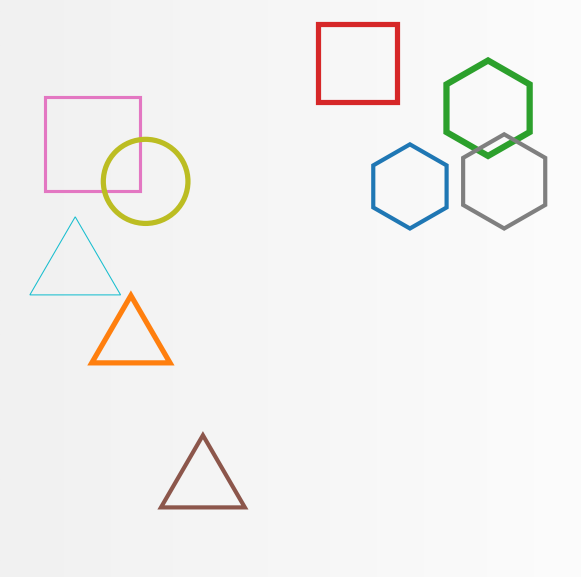[{"shape": "hexagon", "thickness": 2, "radius": 0.36, "center": [0.705, 0.676]}, {"shape": "triangle", "thickness": 2.5, "radius": 0.39, "center": [0.225, 0.41]}, {"shape": "hexagon", "thickness": 3, "radius": 0.41, "center": [0.84, 0.812]}, {"shape": "square", "thickness": 2.5, "radius": 0.34, "center": [0.614, 0.89]}, {"shape": "triangle", "thickness": 2, "radius": 0.42, "center": [0.349, 0.162]}, {"shape": "square", "thickness": 1.5, "radius": 0.41, "center": [0.16, 0.75]}, {"shape": "hexagon", "thickness": 2, "radius": 0.41, "center": [0.867, 0.685]}, {"shape": "circle", "thickness": 2.5, "radius": 0.36, "center": [0.251, 0.685]}, {"shape": "triangle", "thickness": 0.5, "radius": 0.45, "center": [0.129, 0.534]}]